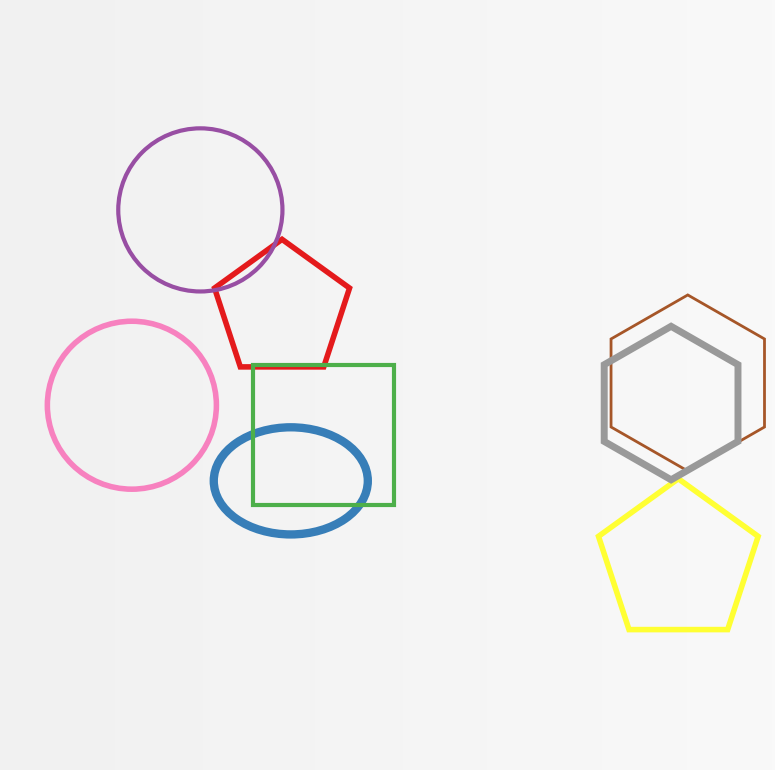[{"shape": "pentagon", "thickness": 2, "radius": 0.46, "center": [0.364, 0.598]}, {"shape": "oval", "thickness": 3, "radius": 0.5, "center": [0.375, 0.375]}, {"shape": "square", "thickness": 1.5, "radius": 0.45, "center": [0.417, 0.435]}, {"shape": "circle", "thickness": 1.5, "radius": 0.53, "center": [0.259, 0.727]}, {"shape": "pentagon", "thickness": 2, "radius": 0.54, "center": [0.875, 0.27]}, {"shape": "hexagon", "thickness": 1, "radius": 0.57, "center": [0.887, 0.503]}, {"shape": "circle", "thickness": 2, "radius": 0.55, "center": [0.17, 0.474]}, {"shape": "hexagon", "thickness": 2.5, "radius": 0.5, "center": [0.866, 0.477]}]